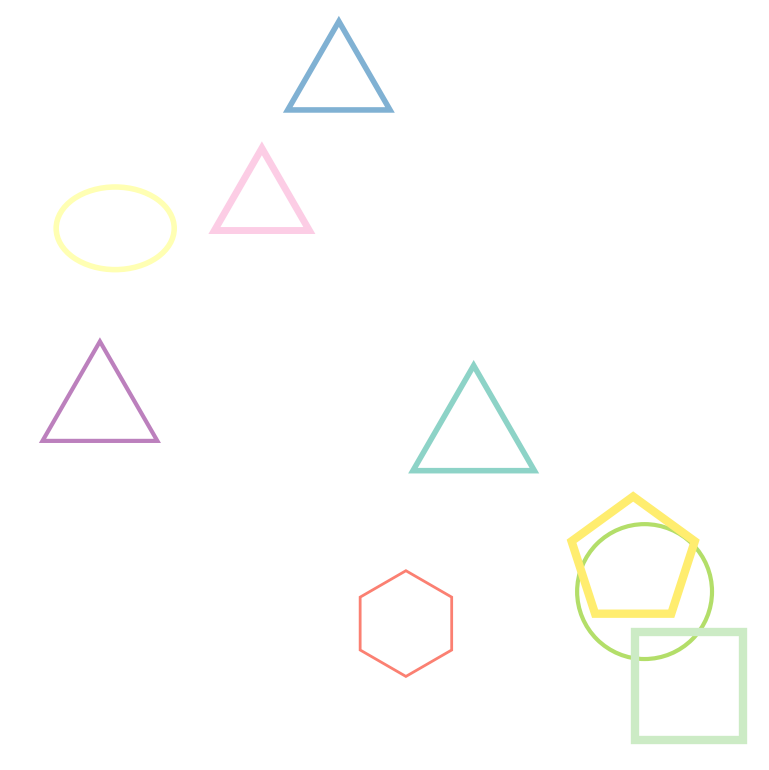[{"shape": "triangle", "thickness": 2, "radius": 0.46, "center": [0.615, 0.434]}, {"shape": "oval", "thickness": 2, "radius": 0.38, "center": [0.15, 0.703]}, {"shape": "hexagon", "thickness": 1, "radius": 0.34, "center": [0.527, 0.19]}, {"shape": "triangle", "thickness": 2, "radius": 0.38, "center": [0.44, 0.896]}, {"shape": "circle", "thickness": 1.5, "radius": 0.44, "center": [0.837, 0.232]}, {"shape": "triangle", "thickness": 2.5, "radius": 0.36, "center": [0.34, 0.736]}, {"shape": "triangle", "thickness": 1.5, "radius": 0.43, "center": [0.13, 0.47]}, {"shape": "square", "thickness": 3, "radius": 0.35, "center": [0.895, 0.109]}, {"shape": "pentagon", "thickness": 3, "radius": 0.42, "center": [0.822, 0.271]}]